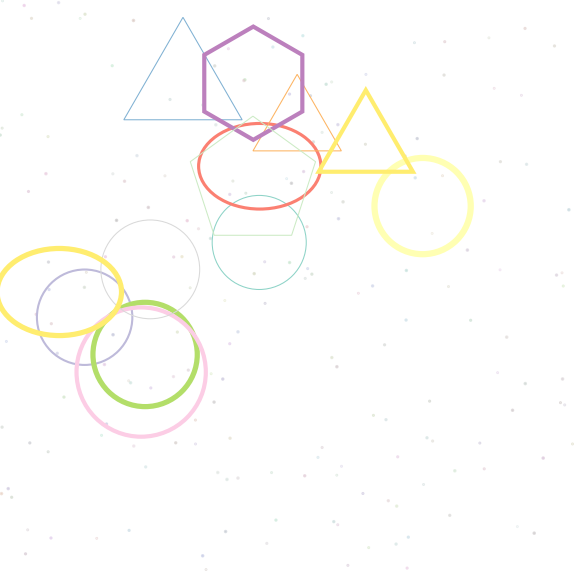[{"shape": "circle", "thickness": 0.5, "radius": 0.41, "center": [0.449, 0.579]}, {"shape": "circle", "thickness": 3, "radius": 0.42, "center": [0.732, 0.642]}, {"shape": "circle", "thickness": 1, "radius": 0.41, "center": [0.147, 0.45]}, {"shape": "oval", "thickness": 1.5, "radius": 0.53, "center": [0.45, 0.711]}, {"shape": "triangle", "thickness": 0.5, "radius": 0.59, "center": [0.317, 0.851]}, {"shape": "triangle", "thickness": 0.5, "radius": 0.44, "center": [0.515, 0.782]}, {"shape": "circle", "thickness": 2.5, "radius": 0.45, "center": [0.251, 0.385]}, {"shape": "circle", "thickness": 2, "radius": 0.56, "center": [0.244, 0.355]}, {"shape": "circle", "thickness": 0.5, "radius": 0.43, "center": [0.26, 0.533]}, {"shape": "hexagon", "thickness": 2, "radius": 0.49, "center": [0.439, 0.855]}, {"shape": "pentagon", "thickness": 0.5, "radius": 0.57, "center": [0.438, 0.684]}, {"shape": "oval", "thickness": 2.5, "radius": 0.54, "center": [0.103, 0.493]}, {"shape": "triangle", "thickness": 2, "radius": 0.47, "center": [0.633, 0.749]}]